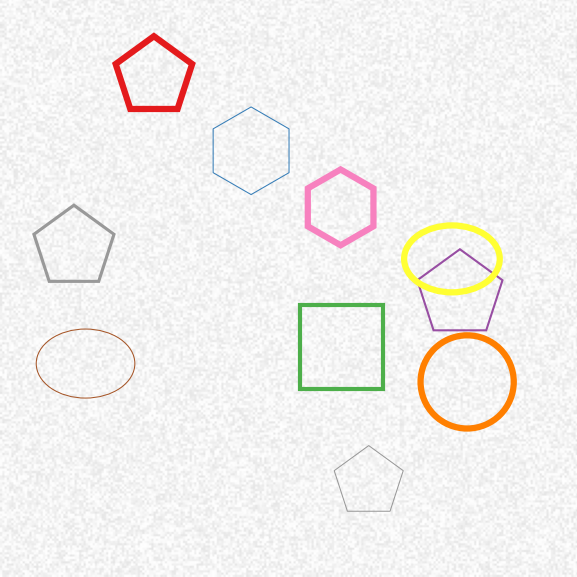[{"shape": "pentagon", "thickness": 3, "radius": 0.35, "center": [0.267, 0.867]}, {"shape": "hexagon", "thickness": 0.5, "radius": 0.38, "center": [0.435, 0.738]}, {"shape": "square", "thickness": 2, "radius": 0.36, "center": [0.591, 0.398]}, {"shape": "pentagon", "thickness": 1, "radius": 0.39, "center": [0.796, 0.49]}, {"shape": "circle", "thickness": 3, "radius": 0.4, "center": [0.809, 0.338]}, {"shape": "oval", "thickness": 3, "radius": 0.41, "center": [0.783, 0.551]}, {"shape": "oval", "thickness": 0.5, "radius": 0.43, "center": [0.148, 0.37]}, {"shape": "hexagon", "thickness": 3, "radius": 0.33, "center": [0.59, 0.64]}, {"shape": "pentagon", "thickness": 1.5, "radius": 0.36, "center": [0.128, 0.571]}, {"shape": "pentagon", "thickness": 0.5, "radius": 0.31, "center": [0.638, 0.165]}]